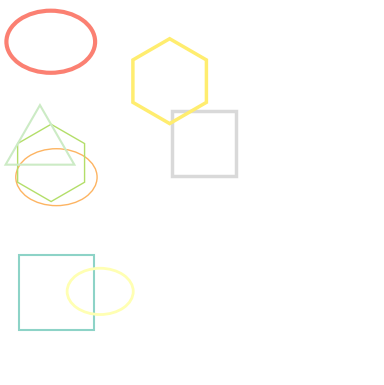[{"shape": "square", "thickness": 1.5, "radius": 0.49, "center": [0.147, 0.241]}, {"shape": "oval", "thickness": 2, "radius": 0.43, "center": [0.26, 0.243]}, {"shape": "oval", "thickness": 3, "radius": 0.58, "center": [0.132, 0.892]}, {"shape": "oval", "thickness": 1, "radius": 0.53, "center": [0.147, 0.54]}, {"shape": "hexagon", "thickness": 1, "radius": 0.5, "center": [0.133, 0.577]}, {"shape": "square", "thickness": 2.5, "radius": 0.42, "center": [0.53, 0.627]}, {"shape": "triangle", "thickness": 1.5, "radius": 0.52, "center": [0.104, 0.624]}, {"shape": "hexagon", "thickness": 2.5, "radius": 0.55, "center": [0.441, 0.789]}]